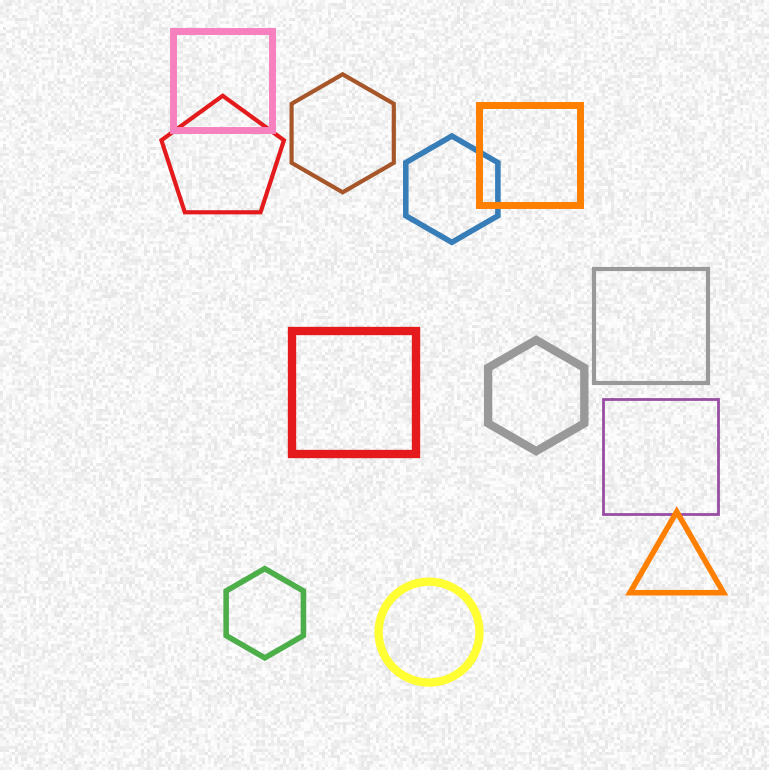[{"shape": "square", "thickness": 3, "radius": 0.4, "center": [0.46, 0.49]}, {"shape": "pentagon", "thickness": 1.5, "radius": 0.42, "center": [0.289, 0.792]}, {"shape": "hexagon", "thickness": 2, "radius": 0.35, "center": [0.587, 0.754]}, {"shape": "hexagon", "thickness": 2, "radius": 0.29, "center": [0.344, 0.204]}, {"shape": "square", "thickness": 1, "radius": 0.37, "center": [0.858, 0.407]}, {"shape": "triangle", "thickness": 2, "radius": 0.35, "center": [0.879, 0.265]}, {"shape": "square", "thickness": 2.5, "radius": 0.33, "center": [0.687, 0.799]}, {"shape": "circle", "thickness": 3, "radius": 0.33, "center": [0.557, 0.179]}, {"shape": "hexagon", "thickness": 1.5, "radius": 0.38, "center": [0.445, 0.827]}, {"shape": "square", "thickness": 2.5, "radius": 0.32, "center": [0.289, 0.895]}, {"shape": "hexagon", "thickness": 3, "radius": 0.36, "center": [0.696, 0.486]}, {"shape": "square", "thickness": 1.5, "radius": 0.37, "center": [0.845, 0.576]}]